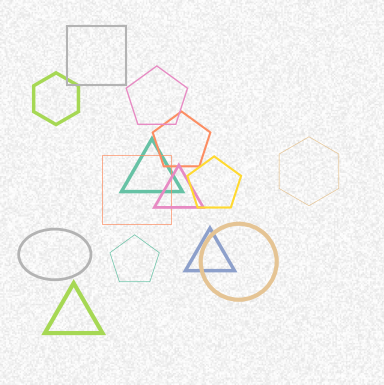[{"shape": "pentagon", "thickness": 0.5, "radius": 0.34, "center": [0.35, 0.323]}, {"shape": "triangle", "thickness": 2.5, "radius": 0.46, "center": [0.395, 0.548]}, {"shape": "square", "thickness": 0.5, "radius": 0.45, "center": [0.355, 0.507]}, {"shape": "pentagon", "thickness": 1.5, "radius": 0.39, "center": [0.472, 0.632]}, {"shape": "triangle", "thickness": 2.5, "radius": 0.37, "center": [0.545, 0.334]}, {"shape": "pentagon", "thickness": 1, "radius": 0.42, "center": [0.407, 0.745]}, {"shape": "triangle", "thickness": 2, "radius": 0.37, "center": [0.464, 0.498]}, {"shape": "hexagon", "thickness": 2.5, "radius": 0.34, "center": [0.146, 0.744]}, {"shape": "triangle", "thickness": 3, "radius": 0.43, "center": [0.191, 0.178]}, {"shape": "pentagon", "thickness": 1.5, "radius": 0.37, "center": [0.556, 0.52]}, {"shape": "circle", "thickness": 3, "radius": 0.49, "center": [0.62, 0.32]}, {"shape": "hexagon", "thickness": 0.5, "radius": 0.45, "center": [0.803, 0.555]}, {"shape": "square", "thickness": 1.5, "radius": 0.39, "center": [0.25, 0.856]}, {"shape": "oval", "thickness": 2, "radius": 0.47, "center": [0.142, 0.339]}]